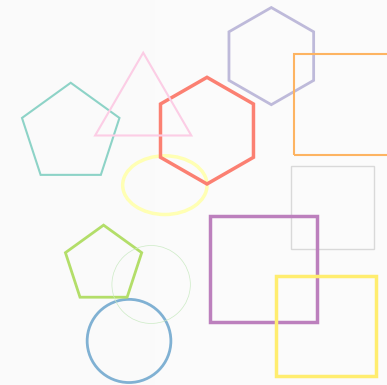[{"shape": "pentagon", "thickness": 1.5, "radius": 0.66, "center": [0.183, 0.653]}, {"shape": "oval", "thickness": 2.5, "radius": 0.54, "center": [0.425, 0.519]}, {"shape": "hexagon", "thickness": 2, "radius": 0.63, "center": [0.7, 0.854]}, {"shape": "hexagon", "thickness": 2.5, "radius": 0.69, "center": [0.534, 0.661]}, {"shape": "circle", "thickness": 2, "radius": 0.54, "center": [0.333, 0.114]}, {"shape": "square", "thickness": 1.5, "radius": 0.65, "center": [0.89, 0.728]}, {"shape": "pentagon", "thickness": 2, "radius": 0.52, "center": [0.267, 0.312]}, {"shape": "triangle", "thickness": 1.5, "radius": 0.72, "center": [0.37, 0.72]}, {"shape": "square", "thickness": 1, "radius": 0.54, "center": [0.858, 0.46]}, {"shape": "square", "thickness": 2.5, "radius": 0.69, "center": [0.679, 0.301]}, {"shape": "circle", "thickness": 0.5, "radius": 0.51, "center": [0.39, 0.261]}, {"shape": "square", "thickness": 2.5, "radius": 0.64, "center": [0.841, 0.154]}]